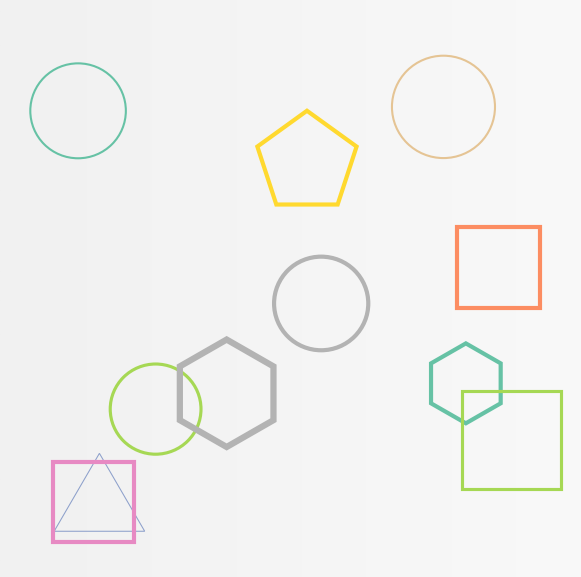[{"shape": "hexagon", "thickness": 2, "radius": 0.35, "center": [0.801, 0.335]}, {"shape": "circle", "thickness": 1, "radius": 0.41, "center": [0.134, 0.807]}, {"shape": "square", "thickness": 2, "radius": 0.35, "center": [0.858, 0.536]}, {"shape": "triangle", "thickness": 0.5, "radius": 0.45, "center": [0.171, 0.124]}, {"shape": "square", "thickness": 2, "radius": 0.35, "center": [0.161, 0.13]}, {"shape": "circle", "thickness": 1.5, "radius": 0.39, "center": [0.268, 0.291]}, {"shape": "square", "thickness": 1.5, "radius": 0.42, "center": [0.88, 0.238]}, {"shape": "pentagon", "thickness": 2, "radius": 0.45, "center": [0.528, 0.718]}, {"shape": "circle", "thickness": 1, "radius": 0.44, "center": [0.763, 0.814]}, {"shape": "circle", "thickness": 2, "radius": 0.41, "center": [0.553, 0.474]}, {"shape": "hexagon", "thickness": 3, "radius": 0.47, "center": [0.39, 0.318]}]